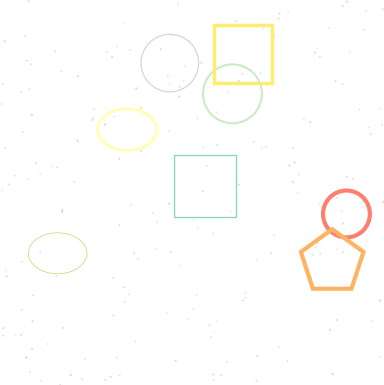[{"shape": "square", "thickness": 1, "radius": 0.4, "center": [0.532, 0.517]}, {"shape": "oval", "thickness": 2, "radius": 0.39, "center": [0.33, 0.663]}, {"shape": "circle", "thickness": 3, "radius": 0.3, "center": [0.9, 0.444]}, {"shape": "pentagon", "thickness": 3, "radius": 0.43, "center": [0.863, 0.319]}, {"shape": "oval", "thickness": 0.5, "radius": 0.38, "center": [0.15, 0.342]}, {"shape": "circle", "thickness": 1, "radius": 0.37, "center": [0.441, 0.836]}, {"shape": "circle", "thickness": 1.5, "radius": 0.38, "center": [0.604, 0.756]}, {"shape": "square", "thickness": 2.5, "radius": 0.37, "center": [0.631, 0.861]}]